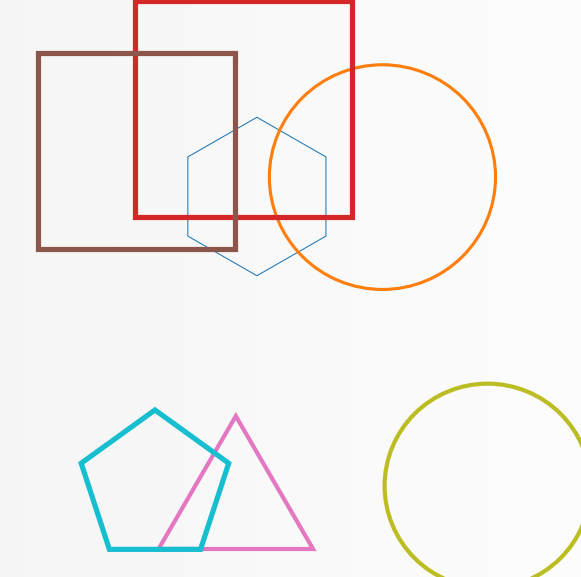[{"shape": "hexagon", "thickness": 0.5, "radius": 0.69, "center": [0.442, 0.659]}, {"shape": "circle", "thickness": 1.5, "radius": 0.97, "center": [0.658, 0.692]}, {"shape": "square", "thickness": 2.5, "radius": 0.93, "center": [0.419, 0.81]}, {"shape": "square", "thickness": 2.5, "radius": 0.85, "center": [0.235, 0.738]}, {"shape": "triangle", "thickness": 2, "radius": 0.77, "center": [0.406, 0.125]}, {"shape": "circle", "thickness": 2, "radius": 0.89, "center": [0.839, 0.158]}, {"shape": "pentagon", "thickness": 2.5, "radius": 0.67, "center": [0.267, 0.156]}]